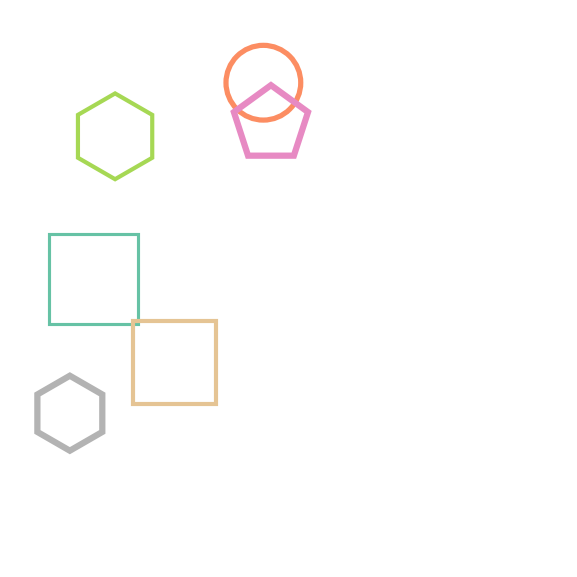[{"shape": "square", "thickness": 1.5, "radius": 0.39, "center": [0.162, 0.516]}, {"shape": "circle", "thickness": 2.5, "radius": 0.32, "center": [0.456, 0.856]}, {"shape": "pentagon", "thickness": 3, "radius": 0.34, "center": [0.469, 0.784]}, {"shape": "hexagon", "thickness": 2, "radius": 0.37, "center": [0.199, 0.763]}, {"shape": "square", "thickness": 2, "radius": 0.36, "center": [0.302, 0.371]}, {"shape": "hexagon", "thickness": 3, "radius": 0.32, "center": [0.121, 0.284]}]